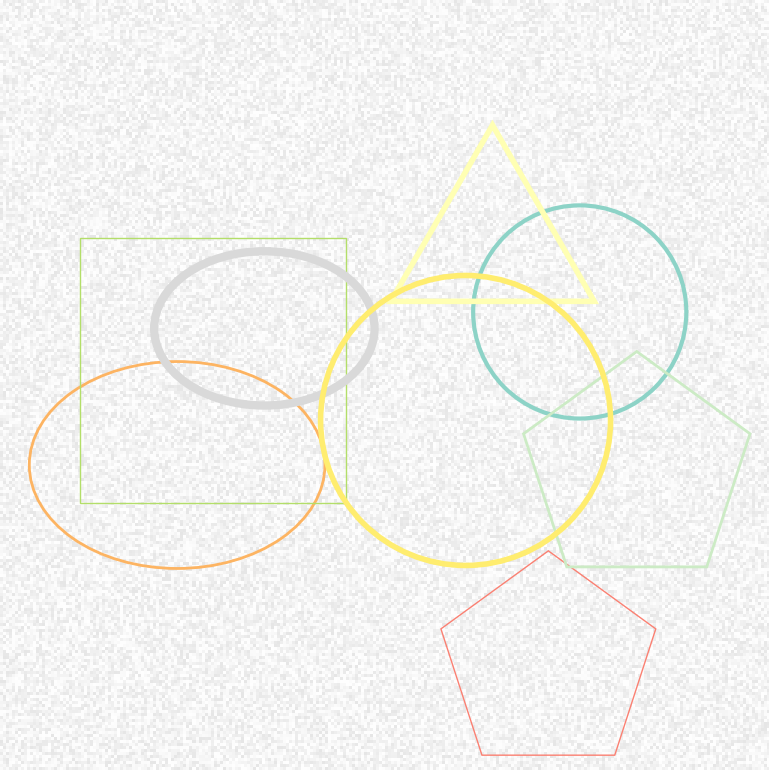[{"shape": "circle", "thickness": 1.5, "radius": 0.69, "center": [0.753, 0.595]}, {"shape": "triangle", "thickness": 2, "radius": 0.76, "center": [0.64, 0.685]}, {"shape": "pentagon", "thickness": 0.5, "radius": 0.73, "center": [0.712, 0.138]}, {"shape": "oval", "thickness": 1, "radius": 0.96, "center": [0.23, 0.396]}, {"shape": "square", "thickness": 0.5, "radius": 0.86, "center": [0.276, 0.519]}, {"shape": "oval", "thickness": 3, "radius": 0.72, "center": [0.343, 0.574]}, {"shape": "pentagon", "thickness": 1, "radius": 0.77, "center": [0.827, 0.389]}, {"shape": "circle", "thickness": 2, "radius": 0.94, "center": [0.605, 0.454]}]